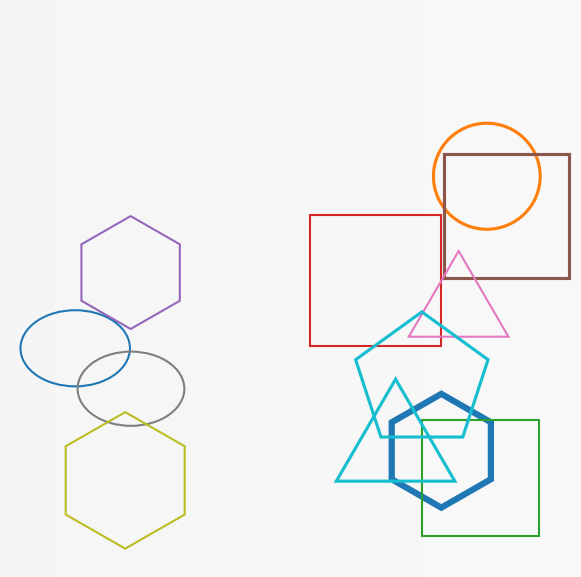[{"shape": "hexagon", "thickness": 3, "radius": 0.49, "center": [0.759, 0.219]}, {"shape": "oval", "thickness": 1, "radius": 0.47, "center": [0.129, 0.396]}, {"shape": "circle", "thickness": 1.5, "radius": 0.46, "center": [0.838, 0.694]}, {"shape": "square", "thickness": 1, "radius": 0.5, "center": [0.826, 0.172]}, {"shape": "square", "thickness": 1, "radius": 0.57, "center": [0.646, 0.513]}, {"shape": "hexagon", "thickness": 1, "radius": 0.49, "center": [0.225, 0.527]}, {"shape": "square", "thickness": 1.5, "radius": 0.54, "center": [0.871, 0.625]}, {"shape": "triangle", "thickness": 1, "radius": 0.49, "center": [0.789, 0.466]}, {"shape": "oval", "thickness": 1, "radius": 0.46, "center": [0.225, 0.326]}, {"shape": "hexagon", "thickness": 1, "radius": 0.59, "center": [0.215, 0.167]}, {"shape": "pentagon", "thickness": 1.5, "radius": 0.6, "center": [0.726, 0.339]}, {"shape": "triangle", "thickness": 1.5, "radius": 0.59, "center": [0.681, 0.225]}]